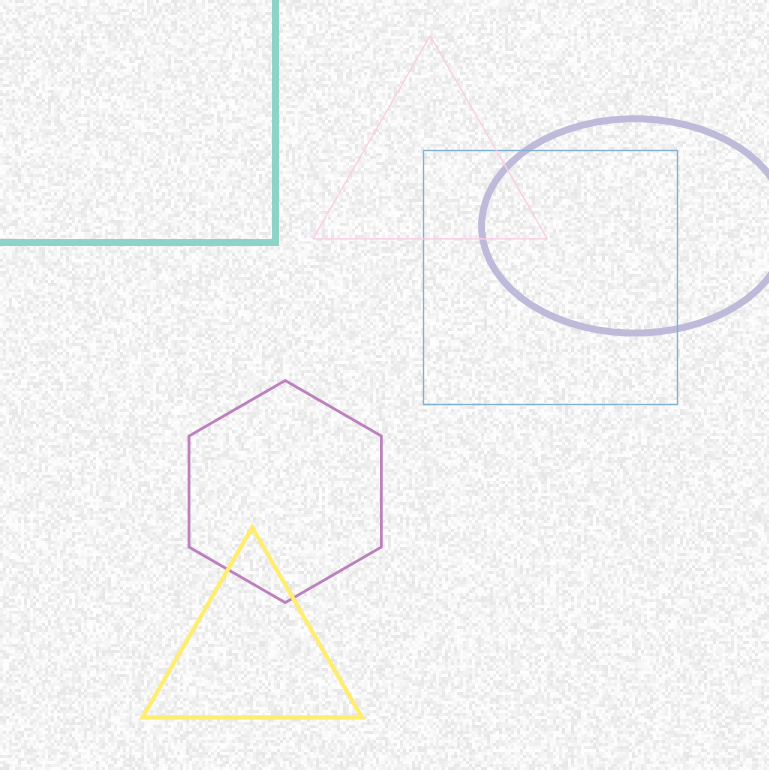[{"shape": "square", "thickness": 2.5, "radius": 1.0, "center": [0.157, 0.885]}, {"shape": "oval", "thickness": 2.5, "radius": 0.99, "center": [0.824, 0.707]}, {"shape": "square", "thickness": 0.5, "radius": 0.83, "center": [0.714, 0.64]}, {"shape": "triangle", "thickness": 0.5, "radius": 0.88, "center": [0.559, 0.778]}, {"shape": "hexagon", "thickness": 1, "radius": 0.72, "center": [0.37, 0.362]}, {"shape": "triangle", "thickness": 1.5, "radius": 0.82, "center": [0.328, 0.151]}]